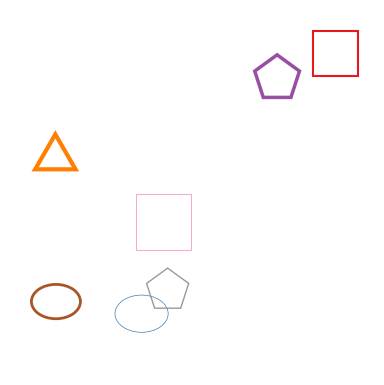[{"shape": "square", "thickness": 1.5, "radius": 0.29, "center": [0.871, 0.861]}, {"shape": "oval", "thickness": 0.5, "radius": 0.35, "center": [0.368, 0.185]}, {"shape": "pentagon", "thickness": 2.5, "radius": 0.31, "center": [0.72, 0.796]}, {"shape": "triangle", "thickness": 3, "radius": 0.3, "center": [0.144, 0.591]}, {"shape": "oval", "thickness": 2, "radius": 0.32, "center": [0.145, 0.217]}, {"shape": "square", "thickness": 0.5, "radius": 0.36, "center": [0.425, 0.424]}, {"shape": "pentagon", "thickness": 1, "radius": 0.29, "center": [0.435, 0.246]}]